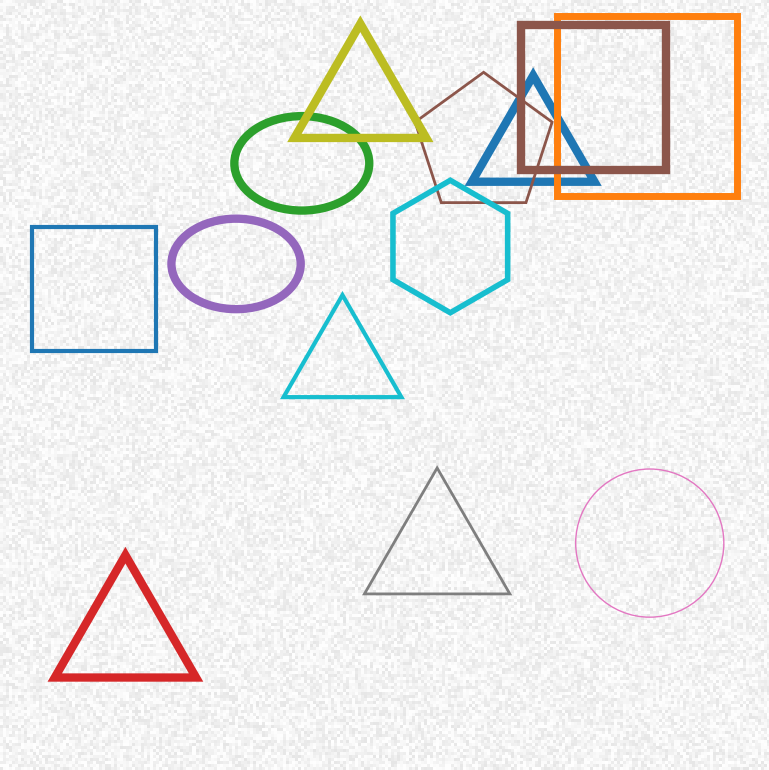[{"shape": "triangle", "thickness": 3, "radius": 0.46, "center": [0.692, 0.81]}, {"shape": "square", "thickness": 1.5, "radius": 0.4, "center": [0.123, 0.624]}, {"shape": "square", "thickness": 2.5, "radius": 0.59, "center": [0.84, 0.862]}, {"shape": "oval", "thickness": 3, "radius": 0.44, "center": [0.392, 0.788]}, {"shape": "triangle", "thickness": 3, "radius": 0.53, "center": [0.163, 0.173]}, {"shape": "oval", "thickness": 3, "radius": 0.42, "center": [0.307, 0.657]}, {"shape": "square", "thickness": 3, "radius": 0.47, "center": [0.77, 0.874]}, {"shape": "pentagon", "thickness": 1, "radius": 0.47, "center": [0.628, 0.813]}, {"shape": "circle", "thickness": 0.5, "radius": 0.48, "center": [0.844, 0.295]}, {"shape": "triangle", "thickness": 1, "radius": 0.55, "center": [0.568, 0.283]}, {"shape": "triangle", "thickness": 3, "radius": 0.49, "center": [0.468, 0.87]}, {"shape": "hexagon", "thickness": 2, "radius": 0.43, "center": [0.585, 0.68]}, {"shape": "triangle", "thickness": 1.5, "radius": 0.44, "center": [0.445, 0.528]}]